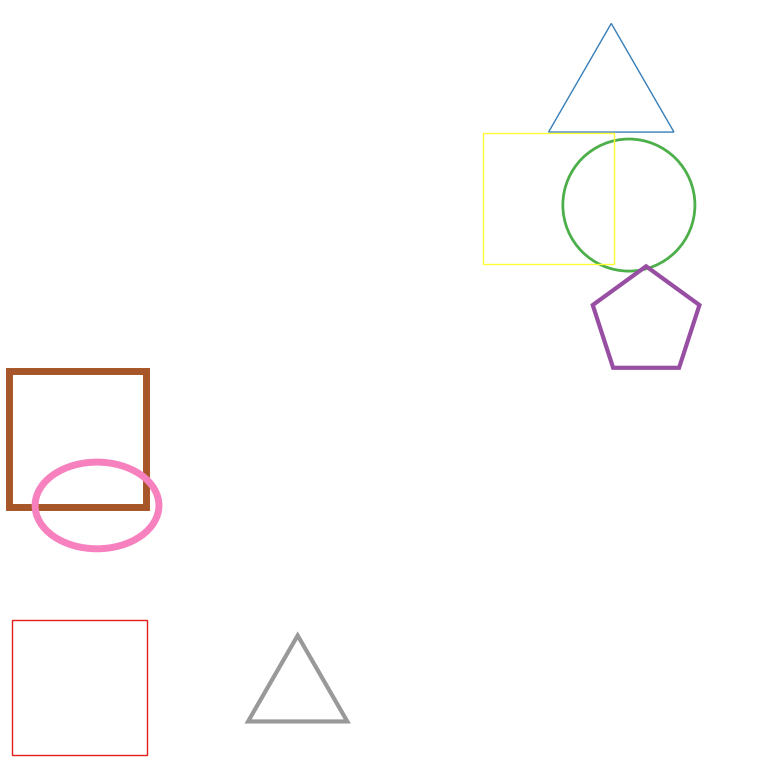[{"shape": "square", "thickness": 0.5, "radius": 0.44, "center": [0.103, 0.107]}, {"shape": "triangle", "thickness": 0.5, "radius": 0.47, "center": [0.794, 0.876]}, {"shape": "circle", "thickness": 1, "radius": 0.43, "center": [0.817, 0.734]}, {"shape": "pentagon", "thickness": 1.5, "radius": 0.36, "center": [0.839, 0.581]}, {"shape": "square", "thickness": 0.5, "radius": 0.42, "center": [0.712, 0.742]}, {"shape": "square", "thickness": 2.5, "radius": 0.44, "center": [0.101, 0.43]}, {"shape": "oval", "thickness": 2.5, "radius": 0.4, "center": [0.126, 0.344]}, {"shape": "triangle", "thickness": 1.5, "radius": 0.37, "center": [0.387, 0.1]}]